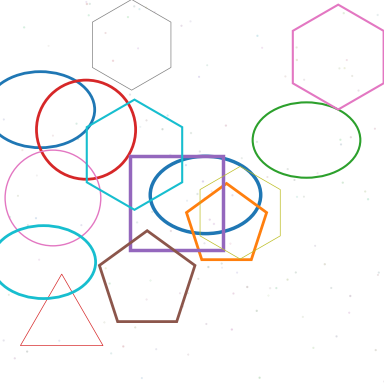[{"shape": "oval", "thickness": 2.5, "radius": 0.72, "center": [0.534, 0.494]}, {"shape": "oval", "thickness": 2, "radius": 0.71, "center": [0.105, 0.715]}, {"shape": "pentagon", "thickness": 2, "radius": 0.55, "center": [0.588, 0.414]}, {"shape": "oval", "thickness": 1.5, "radius": 0.7, "center": [0.796, 0.636]}, {"shape": "circle", "thickness": 2, "radius": 0.64, "center": [0.224, 0.663]}, {"shape": "triangle", "thickness": 0.5, "radius": 0.62, "center": [0.16, 0.164]}, {"shape": "square", "thickness": 2.5, "radius": 0.61, "center": [0.458, 0.473]}, {"shape": "pentagon", "thickness": 2, "radius": 0.65, "center": [0.382, 0.27]}, {"shape": "circle", "thickness": 1, "radius": 0.62, "center": [0.138, 0.486]}, {"shape": "hexagon", "thickness": 1.5, "radius": 0.68, "center": [0.878, 0.852]}, {"shape": "hexagon", "thickness": 0.5, "radius": 0.59, "center": [0.342, 0.884]}, {"shape": "hexagon", "thickness": 0.5, "radius": 0.6, "center": [0.624, 0.447]}, {"shape": "hexagon", "thickness": 1.5, "radius": 0.72, "center": [0.349, 0.598]}, {"shape": "oval", "thickness": 2, "radius": 0.68, "center": [0.113, 0.319]}]